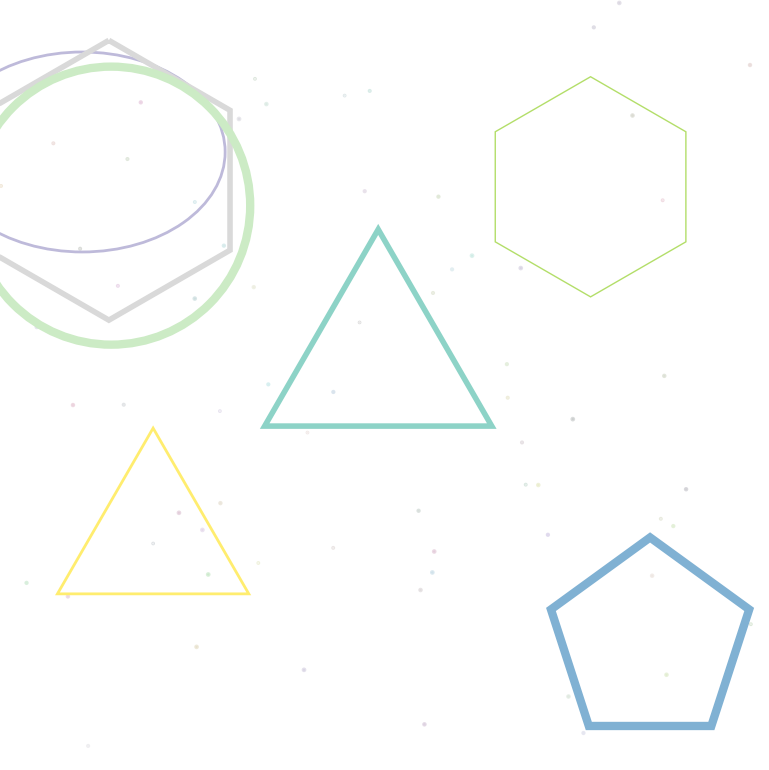[{"shape": "triangle", "thickness": 2, "radius": 0.85, "center": [0.491, 0.532]}, {"shape": "oval", "thickness": 1, "radius": 0.93, "center": [0.107, 0.803]}, {"shape": "pentagon", "thickness": 3, "radius": 0.68, "center": [0.844, 0.167]}, {"shape": "hexagon", "thickness": 0.5, "radius": 0.71, "center": [0.767, 0.757]}, {"shape": "hexagon", "thickness": 2, "radius": 0.91, "center": [0.141, 0.766]}, {"shape": "circle", "thickness": 3, "radius": 0.9, "center": [0.144, 0.733]}, {"shape": "triangle", "thickness": 1, "radius": 0.72, "center": [0.199, 0.301]}]